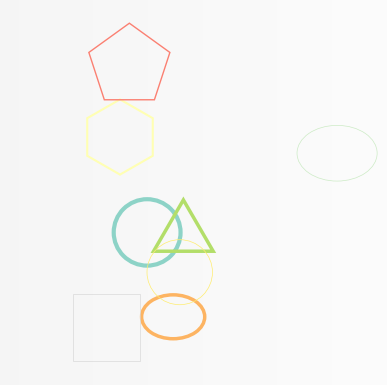[{"shape": "circle", "thickness": 3, "radius": 0.43, "center": [0.38, 0.396]}, {"shape": "hexagon", "thickness": 1.5, "radius": 0.49, "center": [0.31, 0.644]}, {"shape": "pentagon", "thickness": 1, "radius": 0.55, "center": [0.334, 0.83]}, {"shape": "oval", "thickness": 2.5, "radius": 0.41, "center": [0.447, 0.177]}, {"shape": "triangle", "thickness": 2.5, "radius": 0.44, "center": [0.473, 0.392]}, {"shape": "square", "thickness": 0.5, "radius": 0.43, "center": [0.275, 0.149]}, {"shape": "oval", "thickness": 0.5, "radius": 0.52, "center": [0.87, 0.602]}, {"shape": "circle", "thickness": 0.5, "radius": 0.42, "center": [0.464, 0.293]}]